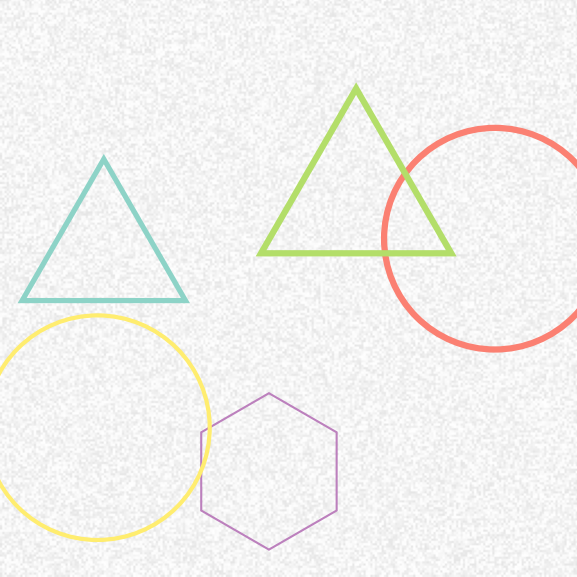[{"shape": "triangle", "thickness": 2.5, "radius": 0.82, "center": [0.18, 0.56]}, {"shape": "circle", "thickness": 3, "radius": 0.96, "center": [0.857, 0.586]}, {"shape": "triangle", "thickness": 3, "radius": 0.95, "center": [0.617, 0.656]}, {"shape": "hexagon", "thickness": 1, "radius": 0.68, "center": [0.466, 0.183]}, {"shape": "circle", "thickness": 2, "radius": 0.97, "center": [0.169, 0.259]}]